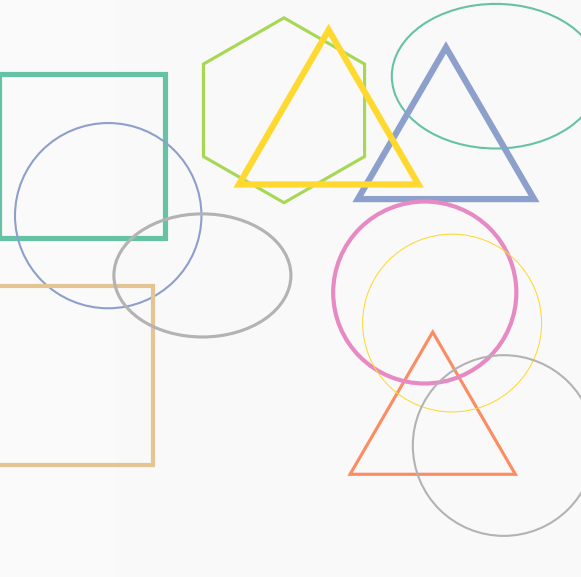[{"shape": "oval", "thickness": 1, "radius": 0.89, "center": [0.853, 0.867]}, {"shape": "square", "thickness": 2.5, "radius": 0.71, "center": [0.141, 0.729]}, {"shape": "triangle", "thickness": 1.5, "radius": 0.82, "center": [0.744, 0.26]}, {"shape": "triangle", "thickness": 3, "radius": 0.88, "center": [0.767, 0.742]}, {"shape": "circle", "thickness": 1, "radius": 0.8, "center": [0.186, 0.626]}, {"shape": "circle", "thickness": 2, "radius": 0.79, "center": [0.731, 0.493]}, {"shape": "hexagon", "thickness": 1.5, "radius": 0.8, "center": [0.489, 0.808]}, {"shape": "circle", "thickness": 0.5, "radius": 0.77, "center": [0.778, 0.44]}, {"shape": "triangle", "thickness": 3, "radius": 0.89, "center": [0.565, 0.769]}, {"shape": "square", "thickness": 2, "radius": 0.78, "center": [0.108, 0.349]}, {"shape": "circle", "thickness": 1, "radius": 0.78, "center": [0.867, 0.228]}, {"shape": "oval", "thickness": 1.5, "radius": 0.76, "center": [0.348, 0.522]}]